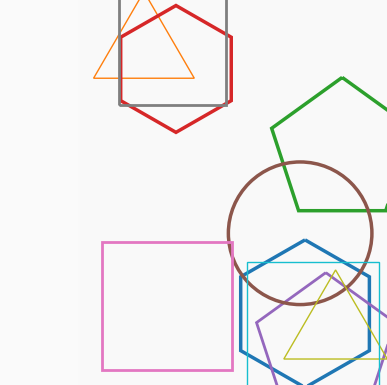[{"shape": "hexagon", "thickness": 2.5, "radius": 0.96, "center": [0.787, 0.185]}, {"shape": "triangle", "thickness": 1, "radius": 0.75, "center": [0.371, 0.872]}, {"shape": "pentagon", "thickness": 2.5, "radius": 0.96, "center": [0.883, 0.608]}, {"shape": "hexagon", "thickness": 2.5, "radius": 0.82, "center": [0.454, 0.821]}, {"shape": "pentagon", "thickness": 2, "radius": 0.94, "center": [0.841, 0.104]}, {"shape": "circle", "thickness": 2.5, "radius": 0.93, "center": [0.775, 0.394]}, {"shape": "square", "thickness": 2, "radius": 0.83, "center": [0.431, 0.206]}, {"shape": "square", "thickness": 2, "radius": 0.69, "center": [0.445, 0.867]}, {"shape": "triangle", "thickness": 1, "radius": 0.77, "center": [0.866, 0.145]}, {"shape": "square", "thickness": 1, "radius": 0.85, "center": [0.807, 0.148]}]